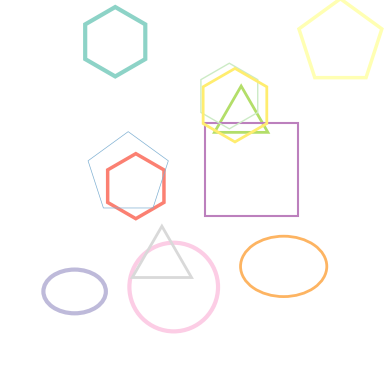[{"shape": "hexagon", "thickness": 3, "radius": 0.45, "center": [0.299, 0.892]}, {"shape": "pentagon", "thickness": 2.5, "radius": 0.57, "center": [0.884, 0.89]}, {"shape": "oval", "thickness": 3, "radius": 0.41, "center": [0.194, 0.243]}, {"shape": "hexagon", "thickness": 2.5, "radius": 0.42, "center": [0.353, 0.516]}, {"shape": "pentagon", "thickness": 0.5, "radius": 0.55, "center": [0.333, 0.548]}, {"shape": "oval", "thickness": 2, "radius": 0.56, "center": [0.737, 0.308]}, {"shape": "triangle", "thickness": 2, "radius": 0.4, "center": [0.626, 0.696]}, {"shape": "circle", "thickness": 3, "radius": 0.58, "center": [0.451, 0.254]}, {"shape": "triangle", "thickness": 2, "radius": 0.44, "center": [0.42, 0.324]}, {"shape": "square", "thickness": 1.5, "radius": 0.6, "center": [0.653, 0.56]}, {"shape": "hexagon", "thickness": 1, "radius": 0.43, "center": [0.596, 0.751]}, {"shape": "hexagon", "thickness": 2, "radius": 0.48, "center": [0.61, 0.727]}]